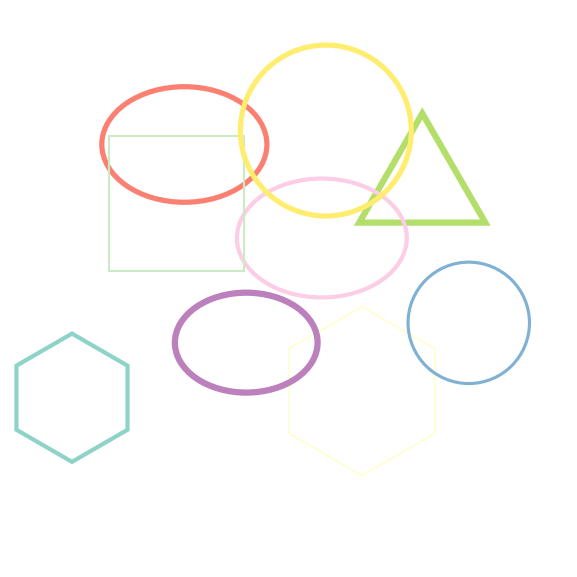[{"shape": "hexagon", "thickness": 2, "radius": 0.56, "center": [0.125, 0.31]}, {"shape": "hexagon", "thickness": 0.5, "radius": 0.73, "center": [0.627, 0.322]}, {"shape": "oval", "thickness": 2.5, "radius": 0.71, "center": [0.319, 0.749]}, {"shape": "circle", "thickness": 1.5, "radius": 0.53, "center": [0.812, 0.44]}, {"shape": "triangle", "thickness": 3, "radius": 0.63, "center": [0.731, 0.677]}, {"shape": "oval", "thickness": 2, "radius": 0.74, "center": [0.557, 0.587]}, {"shape": "oval", "thickness": 3, "radius": 0.62, "center": [0.426, 0.406]}, {"shape": "square", "thickness": 1, "radius": 0.58, "center": [0.306, 0.646]}, {"shape": "circle", "thickness": 2.5, "radius": 0.74, "center": [0.564, 0.773]}]